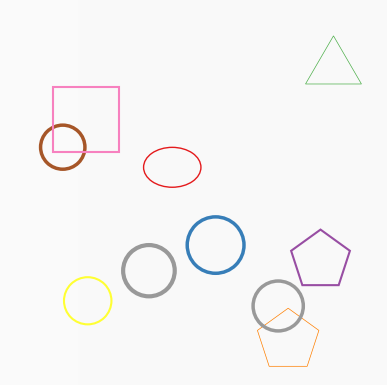[{"shape": "oval", "thickness": 1, "radius": 0.37, "center": [0.445, 0.565]}, {"shape": "circle", "thickness": 2.5, "radius": 0.37, "center": [0.556, 0.363]}, {"shape": "triangle", "thickness": 0.5, "radius": 0.42, "center": [0.861, 0.824]}, {"shape": "pentagon", "thickness": 1.5, "radius": 0.4, "center": [0.827, 0.324]}, {"shape": "pentagon", "thickness": 0.5, "radius": 0.42, "center": [0.744, 0.116]}, {"shape": "circle", "thickness": 1.5, "radius": 0.31, "center": [0.226, 0.219]}, {"shape": "circle", "thickness": 2.5, "radius": 0.29, "center": [0.162, 0.618]}, {"shape": "square", "thickness": 1.5, "radius": 0.43, "center": [0.221, 0.69]}, {"shape": "circle", "thickness": 2.5, "radius": 0.32, "center": [0.718, 0.205]}, {"shape": "circle", "thickness": 3, "radius": 0.33, "center": [0.384, 0.297]}]